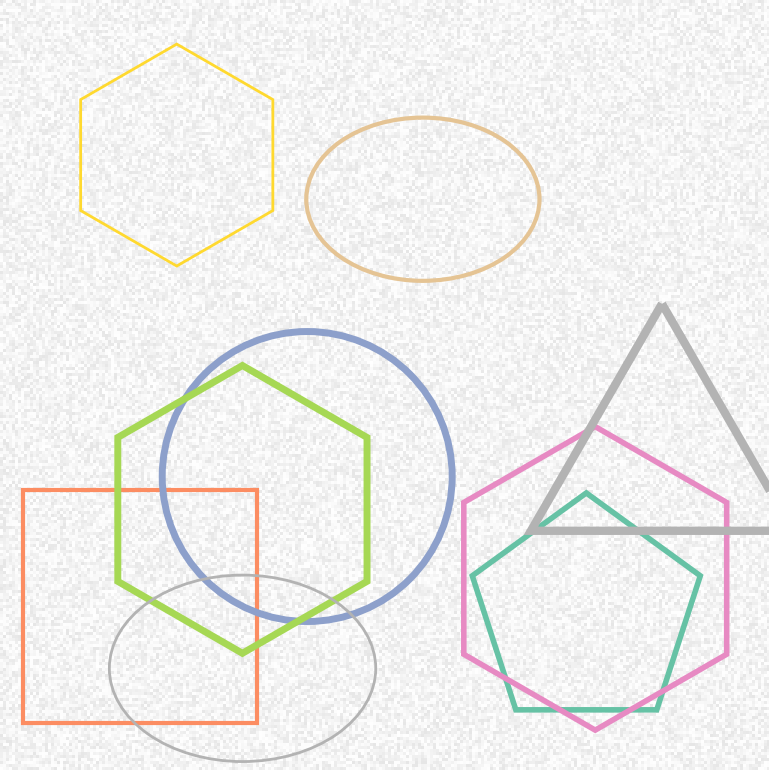[{"shape": "pentagon", "thickness": 2, "radius": 0.78, "center": [0.761, 0.204]}, {"shape": "square", "thickness": 1.5, "radius": 0.76, "center": [0.182, 0.213]}, {"shape": "circle", "thickness": 2.5, "radius": 0.94, "center": [0.399, 0.381]}, {"shape": "hexagon", "thickness": 2, "radius": 0.99, "center": [0.773, 0.249]}, {"shape": "hexagon", "thickness": 2.5, "radius": 0.93, "center": [0.315, 0.338]}, {"shape": "hexagon", "thickness": 1, "radius": 0.72, "center": [0.23, 0.799]}, {"shape": "oval", "thickness": 1.5, "radius": 0.76, "center": [0.549, 0.741]}, {"shape": "triangle", "thickness": 3, "radius": 0.98, "center": [0.86, 0.409]}, {"shape": "oval", "thickness": 1, "radius": 0.86, "center": [0.315, 0.132]}]